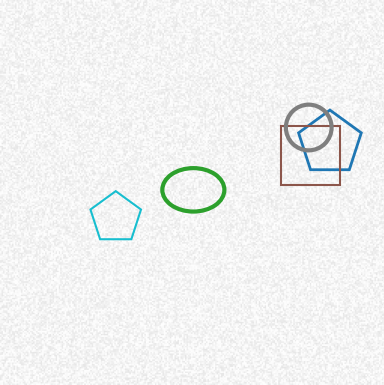[{"shape": "pentagon", "thickness": 2, "radius": 0.43, "center": [0.857, 0.628]}, {"shape": "oval", "thickness": 3, "radius": 0.4, "center": [0.502, 0.507]}, {"shape": "square", "thickness": 1.5, "radius": 0.38, "center": [0.807, 0.595]}, {"shape": "circle", "thickness": 3, "radius": 0.3, "center": [0.802, 0.669]}, {"shape": "pentagon", "thickness": 1.5, "radius": 0.35, "center": [0.301, 0.434]}]